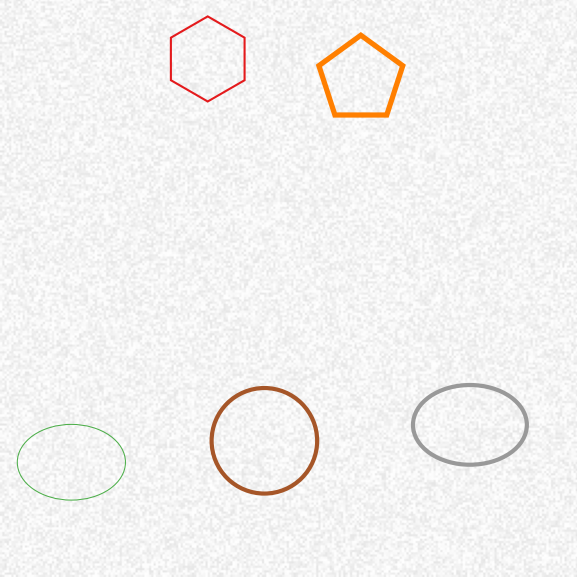[{"shape": "hexagon", "thickness": 1, "radius": 0.37, "center": [0.36, 0.897]}, {"shape": "oval", "thickness": 0.5, "radius": 0.47, "center": [0.124, 0.199]}, {"shape": "pentagon", "thickness": 2.5, "radius": 0.38, "center": [0.625, 0.862]}, {"shape": "circle", "thickness": 2, "radius": 0.46, "center": [0.458, 0.236]}, {"shape": "oval", "thickness": 2, "radius": 0.49, "center": [0.814, 0.263]}]